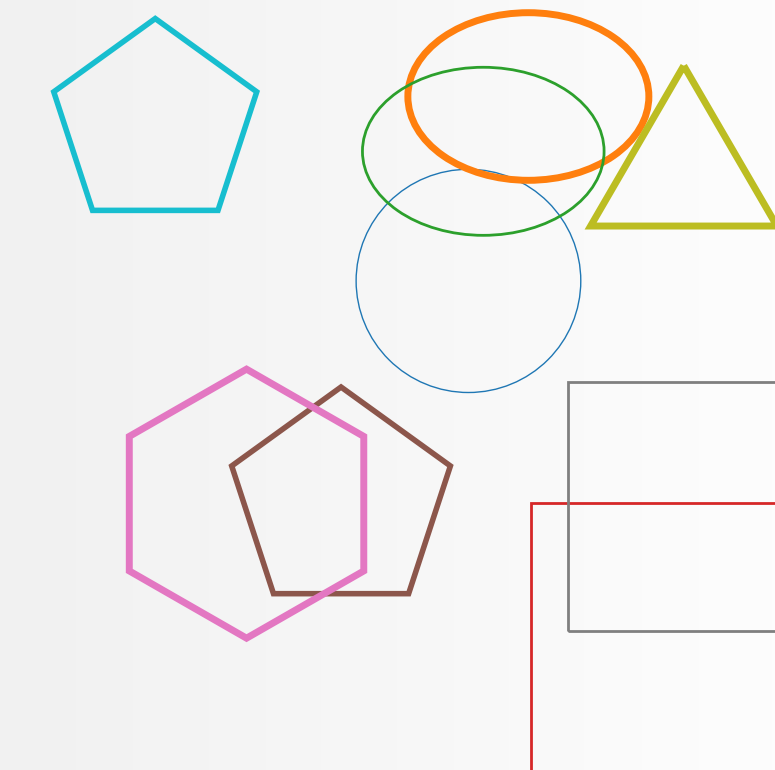[{"shape": "circle", "thickness": 0.5, "radius": 0.72, "center": [0.604, 0.635]}, {"shape": "oval", "thickness": 2.5, "radius": 0.78, "center": [0.682, 0.875]}, {"shape": "oval", "thickness": 1, "radius": 0.78, "center": [0.624, 0.803]}, {"shape": "square", "thickness": 1, "radius": 0.88, "center": [0.86, 0.172]}, {"shape": "pentagon", "thickness": 2, "radius": 0.74, "center": [0.44, 0.349]}, {"shape": "hexagon", "thickness": 2.5, "radius": 0.87, "center": [0.318, 0.346]}, {"shape": "square", "thickness": 1, "radius": 0.81, "center": [0.895, 0.342]}, {"shape": "triangle", "thickness": 2.5, "radius": 0.69, "center": [0.882, 0.776]}, {"shape": "pentagon", "thickness": 2, "radius": 0.69, "center": [0.2, 0.838]}]